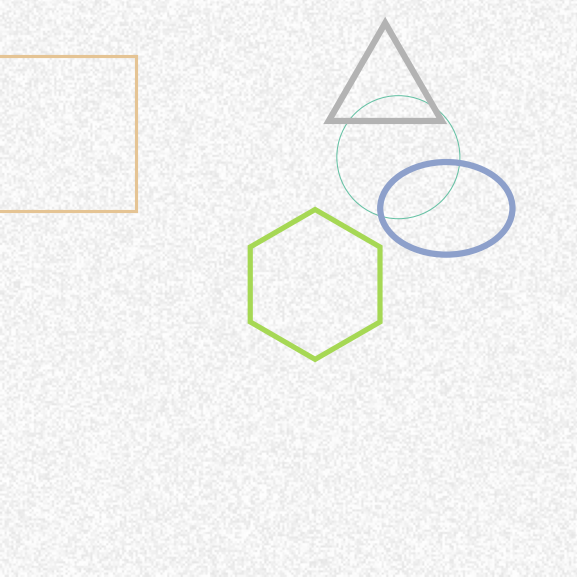[{"shape": "circle", "thickness": 0.5, "radius": 0.53, "center": [0.69, 0.727]}, {"shape": "oval", "thickness": 3, "radius": 0.57, "center": [0.773, 0.638]}, {"shape": "hexagon", "thickness": 2.5, "radius": 0.65, "center": [0.546, 0.507]}, {"shape": "square", "thickness": 1.5, "radius": 0.67, "center": [0.101, 0.769]}, {"shape": "triangle", "thickness": 3, "radius": 0.57, "center": [0.667, 0.846]}]